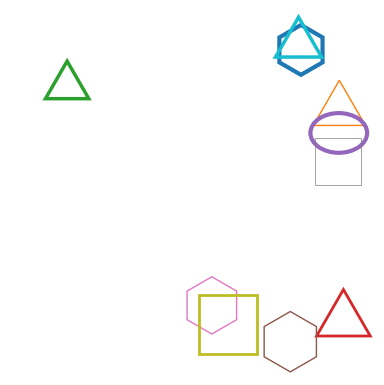[{"shape": "hexagon", "thickness": 3, "radius": 0.32, "center": [0.782, 0.87]}, {"shape": "triangle", "thickness": 1, "radius": 0.39, "center": [0.881, 0.713]}, {"shape": "triangle", "thickness": 2.5, "radius": 0.33, "center": [0.174, 0.776]}, {"shape": "triangle", "thickness": 2, "radius": 0.4, "center": [0.892, 0.168]}, {"shape": "oval", "thickness": 3, "radius": 0.37, "center": [0.88, 0.655]}, {"shape": "hexagon", "thickness": 1, "radius": 0.39, "center": [0.754, 0.113]}, {"shape": "hexagon", "thickness": 1, "radius": 0.37, "center": [0.55, 0.207]}, {"shape": "square", "thickness": 0.5, "radius": 0.3, "center": [0.878, 0.581]}, {"shape": "square", "thickness": 2, "radius": 0.38, "center": [0.592, 0.157]}, {"shape": "triangle", "thickness": 2.5, "radius": 0.34, "center": [0.775, 0.886]}]